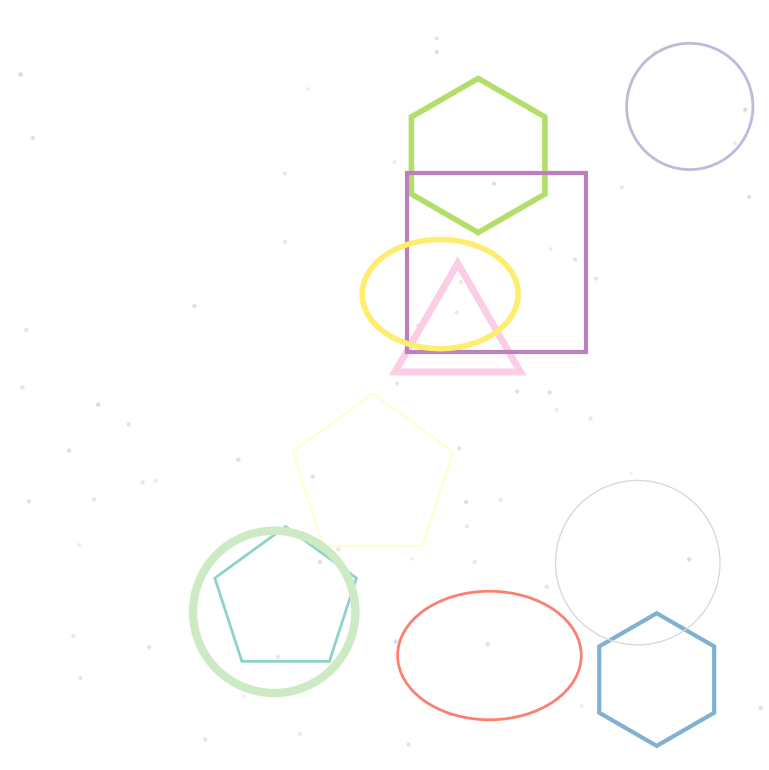[{"shape": "pentagon", "thickness": 1, "radius": 0.48, "center": [0.371, 0.219]}, {"shape": "pentagon", "thickness": 0.5, "radius": 0.55, "center": [0.484, 0.379]}, {"shape": "circle", "thickness": 1, "radius": 0.41, "center": [0.896, 0.862]}, {"shape": "oval", "thickness": 1, "radius": 0.6, "center": [0.636, 0.149]}, {"shape": "hexagon", "thickness": 1.5, "radius": 0.43, "center": [0.853, 0.117]}, {"shape": "hexagon", "thickness": 2, "radius": 0.5, "center": [0.621, 0.798]}, {"shape": "triangle", "thickness": 2.5, "radius": 0.47, "center": [0.594, 0.564]}, {"shape": "circle", "thickness": 0.5, "radius": 0.53, "center": [0.828, 0.269]}, {"shape": "square", "thickness": 1.5, "radius": 0.58, "center": [0.645, 0.659]}, {"shape": "circle", "thickness": 3, "radius": 0.53, "center": [0.356, 0.205]}, {"shape": "oval", "thickness": 2, "radius": 0.51, "center": [0.572, 0.618]}]